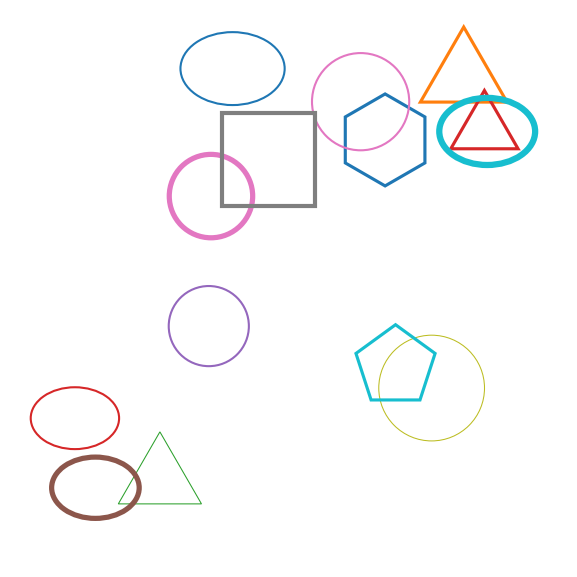[{"shape": "hexagon", "thickness": 1.5, "radius": 0.4, "center": [0.667, 0.757]}, {"shape": "oval", "thickness": 1, "radius": 0.45, "center": [0.403, 0.88]}, {"shape": "triangle", "thickness": 1.5, "radius": 0.43, "center": [0.803, 0.866]}, {"shape": "triangle", "thickness": 0.5, "radius": 0.42, "center": [0.277, 0.168]}, {"shape": "oval", "thickness": 1, "radius": 0.38, "center": [0.13, 0.275]}, {"shape": "triangle", "thickness": 1.5, "radius": 0.34, "center": [0.839, 0.775]}, {"shape": "circle", "thickness": 1, "radius": 0.35, "center": [0.362, 0.434]}, {"shape": "oval", "thickness": 2.5, "radius": 0.38, "center": [0.165, 0.155]}, {"shape": "circle", "thickness": 2.5, "radius": 0.36, "center": [0.365, 0.66]}, {"shape": "circle", "thickness": 1, "radius": 0.42, "center": [0.624, 0.823]}, {"shape": "square", "thickness": 2, "radius": 0.4, "center": [0.465, 0.723]}, {"shape": "circle", "thickness": 0.5, "radius": 0.46, "center": [0.747, 0.327]}, {"shape": "oval", "thickness": 3, "radius": 0.41, "center": [0.844, 0.772]}, {"shape": "pentagon", "thickness": 1.5, "radius": 0.36, "center": [0.685, 0.365]}]